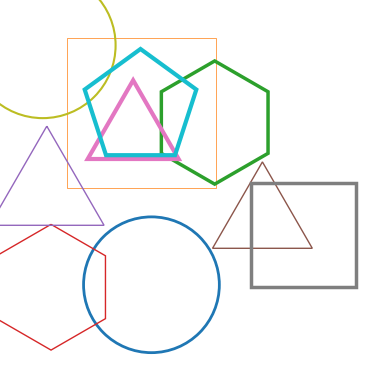[{"shape": "circle", "thickness": 2, "radius": 0.88, "center": [0.393, 0.26]}, {"shape": "square", "thickness": 0.5, "radius": 0.97, "center": [0.367, 0.706]}, {"shape": "hexagon", "thickness": 2.5, "radius": 0.8, "center": [0.558, 0.682]}, {"shape": "hexagon", "thickness": 1, "radius": 0.82, "center": [0.133, 0.254]}, {"shape": "triangle", "thickness": 1, "radius": 0.86, "center": [0.122, 0.501]}, {"shape": "triangle", "thickness": 1, "radius": 0.75, "center": [0.682, 0.43]}, {"shape": "triangle", "thickness": 3, "radius": 0.68, "center": [0.346, 0.655]}, {"shape": "square", "thickness": 2.5, "radius": 0.68, "center": [0.788, 0.389]}, {"shape": "circle", "thickness": 1.5, "radius": 0.95, "center": [0.111, 0.882]}, {"shape": "pentagon", "thickness": 3, "radius": 0.76, "center": [0.365, 0.72]}]